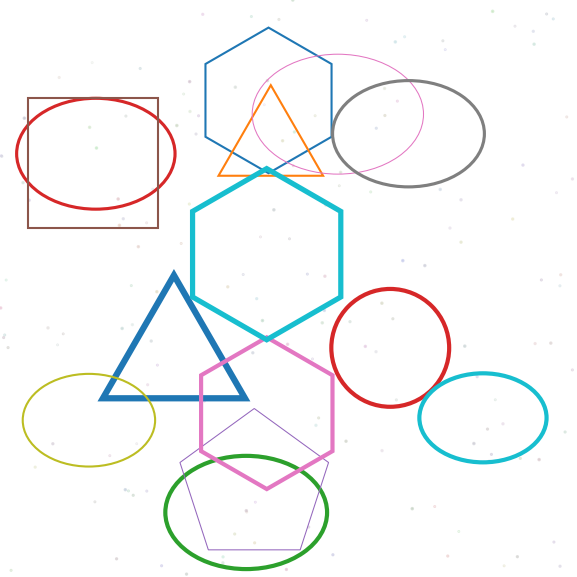[{"shape": "hexagon", "thickness": 1, "radius": 0.63, "center": [0.465, 0.825]}, {"shape": "triangle", "thickness": 3, "radius": 0.71, "center": [0.301, 0.38]}, {"shape": "triangle", "thickness": 1, "radius": 0.52, "center": [0.469, 0.747]}, {"shape": "oval", "thickness": 2, "radius": 0.7, "center": [0.426, 0.112]}, {"shape": "circle", "thickness": 2, "radius": 0.51, "center": [0.676, 0.397]}, {"shape": "oval", "thickness": 1.5, "radius": 0.69, "center": [0.166, 0.733]}, {"shape": "pentagon", "thickness": 0.5, "radius": 0.68, "center": [0.44, 0.156]}, {"shape": "square", "thickness": 1, "radius": 0.56, "center": [0.161, 0.717]}, {"shape": "oval", "thickness": 0.5, "radius": 0.74, "center": [0.585, 0.801]}, {"shape": "hexagon", "thickness": 2, "radius": 0.66, "center": [0.462, 0.284]}, {"shape": "oval", "thickness": 1.5, "radius": 0.66, "center": [0.707, 0.768]}, {"shape": "oval", "thickness": 1, "radius": 0.57, "center": [0.154, 0.272]}, {"shape": "oval", "thickness": 2, "radius": 0.55, "center": [0.836, 0.276]}, {"shape": "hexagon", "thickness": 2.5, "radius": 0.74, "center": [0.462, 0.559]}]